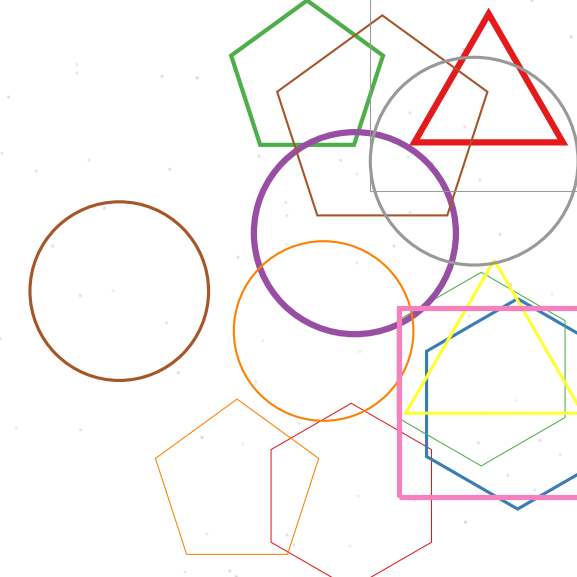[{"shape": "hexagon", "thickness": 0.5, "radius": 0.8, "center": [0.608, 0.14]}, {"shape": "triangle", "thickness": 3, "radius": 0.74, "center": [0.846, 0.827]}, {"shape": "hexagon", "thickness": 1.5, "radius": 0.91, "center": [0.896, 0.3]}, {"shape": "pentagon", "thickness": 2, "radius": 0.69, "center": [0.532, 0.86]}, {"shape": "hexagon", "thickness": 0.5, "radius": 0.84, "center": [0.833, 0.36]}, {"shape": "circle", "thickness": 3, "radius": 0.87, "center": [0.615, 0.595]}, {"shape": "pentagon", "thickness": 0.5, "radius": 0.74, "center": [0.411, 0.159]}, {"shape": "circle", "thickness": 1, "radius": 0.78, "center": [0.56, 0.426]}, {"shape": "triangle", "thickness": 1.5, "radius": 0.88, "center": [0.856, 0.372]}, {"shape": "pentagon", "thickness": 1, "radius": 0.96, "center": [0.662, 0.781]}, {"shape": "circle", "thickness": 1.5, "radius": 0.77, "center": [0.207, 0.495]}, {"shape": "square", "thickness": 2.5, "radius": 0.82, "center": [0.853, 0.302]}, {"shape": "square", "thickness": 0.5, "radius": 0.99, "center": [0.839, 0.866]}, {"shape": "circle", "thickness": 1.5, "radius": 0.9, "center": [0.821, 0.72]}]